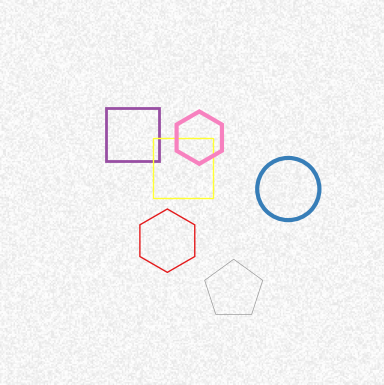[{"shape": "hexagon", "thickness": 1, "radius": 0.41, "center": [0.435, 0.375]}, {"shape": "circle", "thickness": 3, "radius": 0.4, "center": [0.749, 0.509]}, {"shape": "square", "thickness": 2, "radius": 0.35, "center": [0.344, 0.65]}, {"shape": "square", "thickness": 1, "radius": 0.39, "center": [0.476, 0.563]}, {"shape": "hexagon", "thickness": 3, "radius": 0.34, "center": [0.518, 0.642]}, {"shape": "pentagon", "thickness": 0.5, "radius": 0.4, "center": [0.607, 0.247]}]